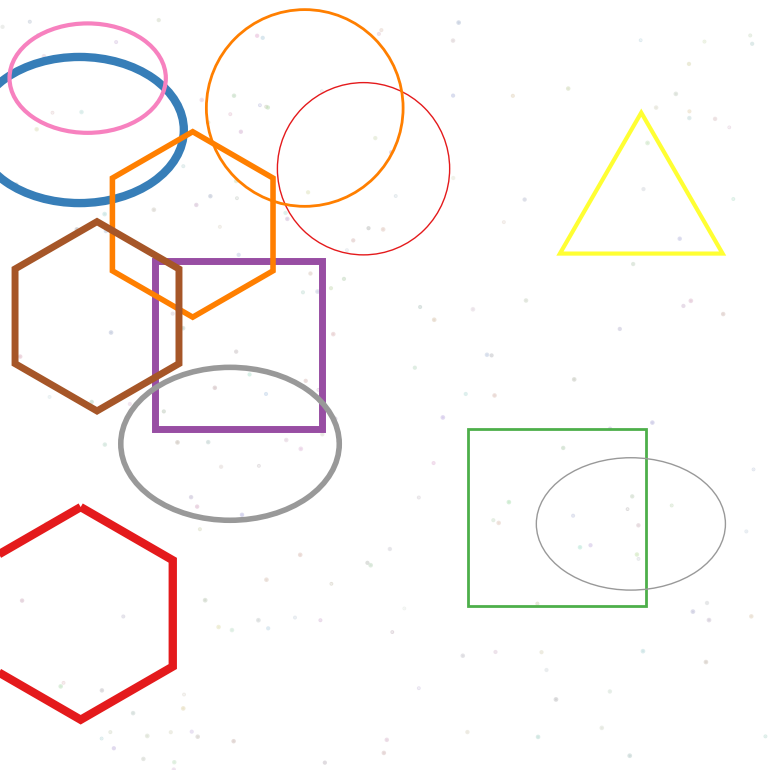[{"shape": "hexagon", "thickness": 3, "radius": 0.69, "center": [0.105, 0.203]}, {"shape": "circle", "thickness": 0.5, "radius": 0.56, "center": [0.472, 0.781]}, {"shape": "oval", "thickness": 3, "radius": 0.68, "center": [0.103, 0.831]}, {"shape": "square", "thickness": 1, "radius": 0.58, "center": [0.724, 0.328]}, {"shape": "square", "thickness": 2.5, "radius": 0.54, "center": [0.31, 0.552]}, {"shape": "hexagon", "thickness": 2, "radius": 0.6, "center": [0.25, 0.709]}, {"shape": "circle", "thickness": 1, "radius": 0.64, "center": [0.396, 0.86]}, {"shape": "triangle", "thickness": 1.5, "radius": 0.61, "center": [0.833, 0.732]}, {"shape": "hexagon", "thickness": 2.5, "radius": 0.61, "center": [0.126, 0.589]}, {"shape": "oval", "thickness": 1.5, "radius": 0.51, "center": [0.114, 0.899]}, {"shape": "oval", "thickness": 2, "radius": 0.71, "center": [0.299, 0.424]}, {"shape": "oval", "thickness": 0.5, "radius": 0.61, "center": [0.819, 0.32]}]